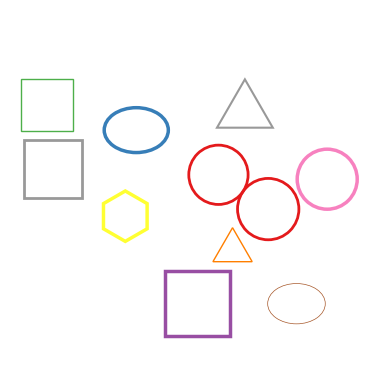[{"shape": "circle", "thickness": 2, "radius": 0.4, "center": [0.697, 0.457]}, {"shape": "circle", "thickness": 2, "radius": 0.39, "center": [0.567, 0.546]}, {"shape": "oval", "thickness": 2.5, "radius": 0.42, "center": [0.354, 0.662]}, {"shape": "square", "thickness": 1, "radius": 0.34, "center": [0.122, 0.728]}, {"shape": "square", "thickness": 2.5, "radius": 0.42, "center": [0.514, 0.212]}, {"shape": "triangle", "thickness": 1, "radius": 0.29, "center": [0.604, 0.35]}, {"shape": "hexagon", "thickness": 2.5, "radius": 0.33, "center": [0.325, 0.438]}, {"shape": "oval", "thickness": 0.5, "radius": 0.37, "center": [0.77, 0.211]}, {"shape": "circle", "thickness": 2.5, "radius": 0.39, "center": [0.85, 0.535]}, {"shape": "triangle", "thickness": 1.5, "radius": 0.42, "center": [0.636, 0.71]}, {"shape": "square", "thickness": 2, "radius": 0.38, "center": [0.138, 0.561]}]